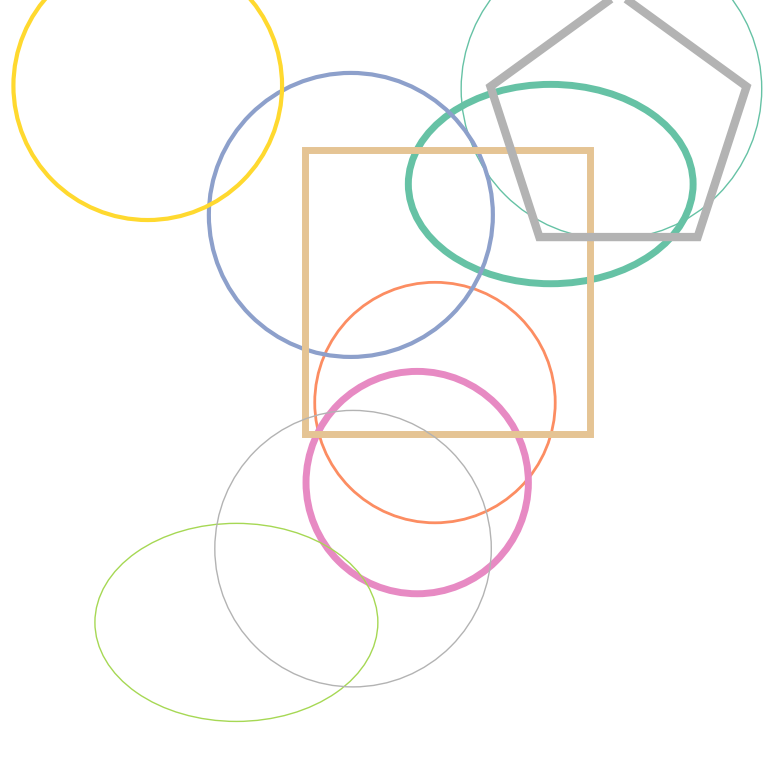[{"shape": "circle", "thickness": 0.5, "radius": 0.98, "center": [0.794, 0.885]}, {"shape": "oval", "thickness": 2.5, "radius": 0.92, "center": [0.715, 0.761]}, {"shape": "circle", "thickness": 1, "radius": 0.78, "center": [0.565, 0.477]}, {"shape": "circle", "thickness": 1.5, "radius": 0.92, "center": [0.456, 0.721]}, {"shape": "circle", "thickness": 2.5, "radius": 0.72, "center": [0.542, 0.373]}, {"shape": "oval", "thickness": 0.5, "radius": 0.92, "center": [0.307, 0.192]}, {"shape": "circle", "thickness": 1.5, "radius": 0.87, "center": [0.192, 0.889]}, {"shape": "square", "thickness": 2.5, "radius": 0.92, "center": [0.581, 0.621]}, {"shape": "circle", "thickness": 0.5, "radius": 0.9, "center": [0.459, 0.287]}, {"shape": "pentagon", "thickness": 3, "radius": 0.87, "center": [0.803, 0.834]}]